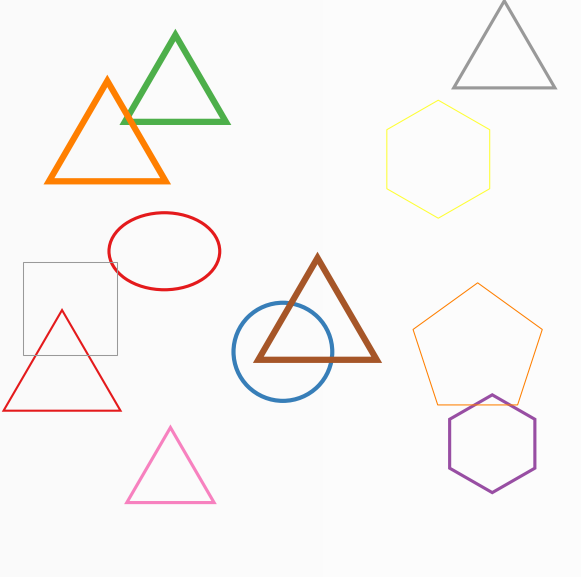[{"shape": "oval", "thickness": 1.5, "radius": 0.48, "center": [0.283, 0.564]}, {"shape": "triangle", "thickness": 1, "radius": 0.58, "center": [0.107, 0.346]}, {"shape": "circle", "thickness": 2, "radius": 0.42, "center": [0.487, 0.39]}, {"shape": "triangle", "thickness": 3, "radius": 0.5, "center": [0.302, 0.838]}, {"shape": "hexagon", "thickness": 1.5, "radius": 0.42, "center": [0.847, 0.231]}, {"shape": "pentagon", "thickness": 0.5, "radius": 0.58, "center": [0.822, 0.393]}, {"shape": "triangle", "thickness": 3, "radius": 0.58, "center": [0.185, 0.743]}, {"shape": "hexagon", "thickness": 0.5, "radius": 0.51, "center": [0.754, 0.723]}, {"shape": "triangle", "thickness": 3, "radius": 0.59, "center": [0.546, 0.435]}, {"shape": "triangle", "thickness": 1.5, "radius": 0.43, "center": [0.293, 0.172]}, {"shape": "triangle", "thickness": 1.5, "radius": 0.5, "center": [0.868, 0.897]}, {"shape": "square", "thickness": 0.5, "radius": 0.4, "center": [0.121, 0.465]}]